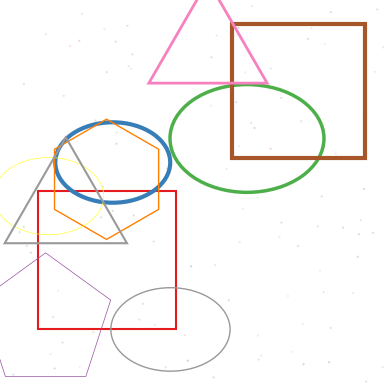[{"shape": "square", "thickness": 1.5, "radius": 0.89, "center": [0.278, 0.324]}, {"shape": "oval", "thickness": 3, "radius": 0.75, "center": [0.293, 0.578]}, {"shape": "oval", "thickness": 2.5, "radius": 1.0, "center": [0.642, 0.64]}, {"shape": "pentagon", "thickness": 0.5, "radius": 0.89, "center": [0.119, 0.166]}, {"shape": "hexagon", "thickness": 1, "radius": 0.78, "center": [0.277, 0.534]}, {"shape": "oval", "thickness": 0.5, "radius": 0.72, "center": [0.126, 0.491]}, {"shape": "square", "thickness": 3, "radius": 0.87, "center": [0.775, 0.764]}, {"shape": "triangle", "thickness": 2, "radius": 0.89, "center": [0.54, 0.873]}, {"shape": "oval", "thickness": 1, "radius": 0.77, "center": [0.443, 0.144]}, {"shape": "triangle", "thickness": 1.5, "radius": 0.92, "center": [0.171, 0.46]}]